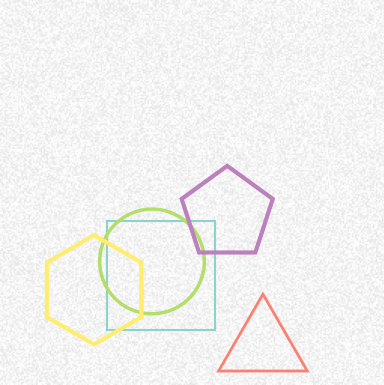[{"shape": "square", "thickness": 1.5, "radius": 0.7, "center": [0.419, 0.285]}, {"shape": "triangle", "thickness": 2, "radius": 0.67, "center": [0.683, 0.103]}, {"shape": "circle", "thickness": 2.5, "radius": 0.68, "center": [0.395, 0.321]}, {"shape": "pentagon", "thickness": 3, "radius": 0.62, "center": [0.59, 0.445]}, {"shape": "hexagon", "thickness": 3, "radius": 0.71, "center": [0.244, 0.247]}]